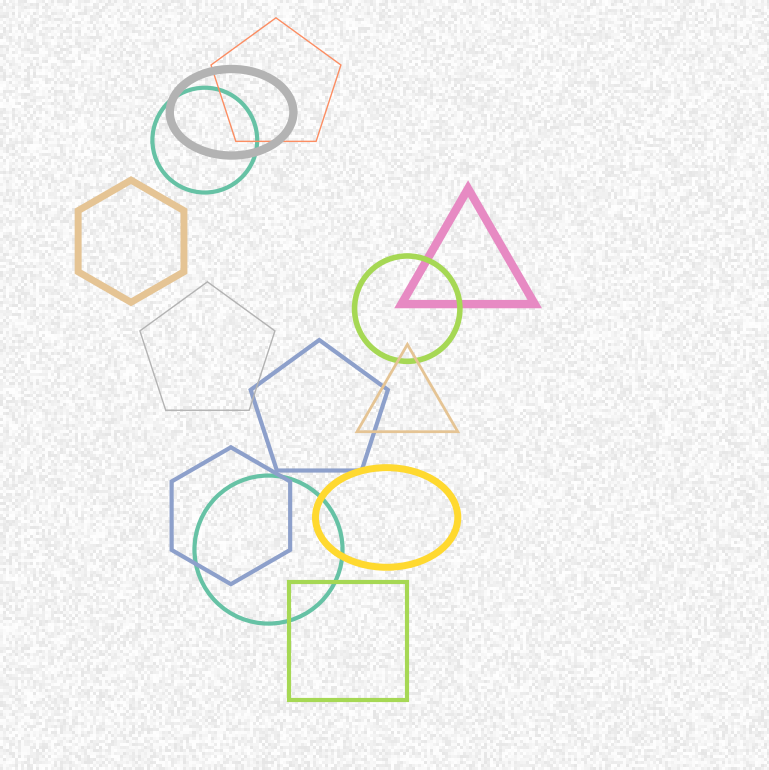[{"shape": "circle", "thickness": 1.5, "radius": 0.34, "center": [0.266, 0.818]}, {"shape": "circle", "thickness": 1.5, "radius": 0.48, "center": [0.349, 0.286]}, {"shape": "pentagon", "thickness": 0.5, "radius": 0.44, "center": [0.358, 0.888]}, {"shape": "pentagon", "thickness": 1.5, "radius": 0.47, "center": [0.415, 0.465]}, {"shape": "hexagon", "thickness": 1.5, "radius": 0.44, "center": [0.3, 0.33]}, {"shape": "triangle", "thickness": 3, "radius": 0.5, "center": [0.608, 0.655]}, {"shape": "circle", "thickness": 2, "radius": 0.34, "center": [0.529, 0.599]}, {"shape": "square", "thickness": 1.5, "radius": 0.38, "center": [0.452, 0.167]}, {"shape": "oval", "thickness": 2.5, "radius": 0.46, "center": [0.502, 0.328]}, {"shape": "hexagon", "thickness": 2.5, "radius": 0.4, "center": [0.17, 0.687]}, {"shape": "triangle", "thickness": 1, "radius": 0.38, "center": [0.529, 0.477]}, {"shape": "pentagon", "thickness": 0.5, "radius": 0.46, "center": [0.269, 0.542]}, {"shape": "oval", "thickness": 3, "radius": 0.4, "center": [0.301, 0.854]}]